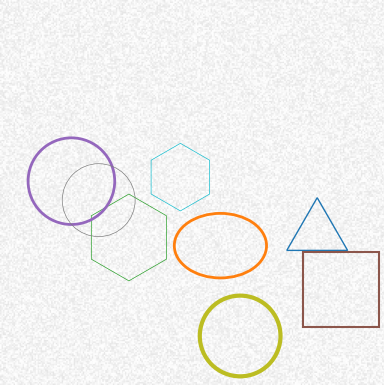[{"shape": "triangle", "thickness": 1, "radius": 0.46, "center": [0.824, 0.395]}, {"shape": "oval", "thickness": 2, "radius": 0.6, "center": [0.573, 0.362]}, {"shape": "hexagon", "thickness": 0.5, "radius": 0.56, "center": [0.335, 0.383]}, {"shape": "circle", "thickness": 2, "radius": 0.56, "center": [0.185, 0.529]}, {"shape": "square", "thickness": 1.5, "radius": 0.49, "center": [0.886, 0.248]}, {"shape": "circle", "thickness": 0.5, "radius": 0.47, "center": [0.256, 0.48]}, {"shape": "circle", "thickness": 3, "radius": 0.52, "center": [0.624, 0.127]}, {"shape": "hexagon", "thickness": 0.5, "radius": 0.44, "center": [0.469, 0.54]}]